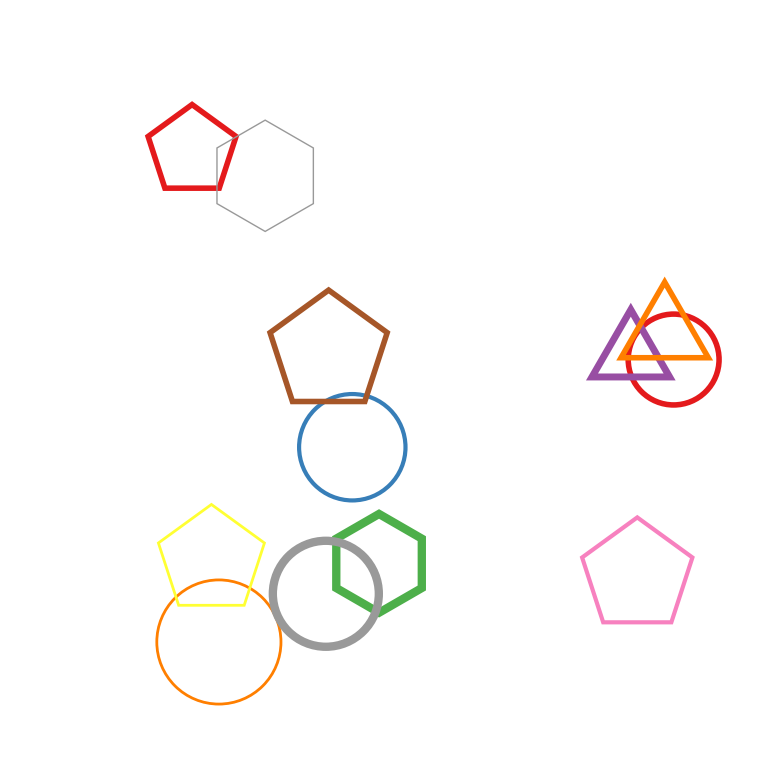[{"shape": "circle", "thickness": 2, "radius": 0.29, "center": [0.875, 0.533]}, {"shape": "pentagon", "thickness": 2, "radius": 0.3, "center": [0.249, 0.804]}, {"shape": "circle", "thickness": 1.5, "radius": 0.35, "center": [0.458, 0.419]}, {"shape": "hexagon", "thickness": 3, "radius": 0.32, "center": [0.492, 0.268]}, {"shape": "triangle", "thickness": 2.5, "radius": 0.29, "center": [0.819, 0.54]}, {"shape": "circle", "thickness": 1, "radius": 0.4, "center": [0.284, 0.166]}, {"shape": "triangle", "thickness": 2, "radius": 0.33, "center": [0.863, 0.568]}, {"shape": "pentagon", "thickness": 1, "radius": 0.36, "center": [0.275, 0.272]}, {"shape": "pentagon", "thickness": 2, "radius": 0.4, "center": [0.427, 0.543]}, {"shape": "pentagon", "thickness": 1.5, "radius": 0.38, "center": [0.828, 0.253]}, {"shape": "circle", "thickness": 3, "radius": 0.34, "center": [0.423, 0.229]}, {"shape": "hexagon", "thickness": 0.5, "radius": 0.36, "center": [0.344, 0.772]}]